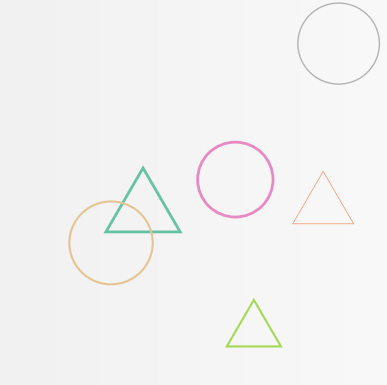[{"shape": "triangle", "thickness": 2, "radius": 0.55, "center": [0.369, 0.453]}, {"shape": "triangle", "thickness": 0.5, "radius": 0.45, "center": [0.834, 0.464]}, {"shape": "circle", "thickness": 2, "radius": 0.49, "center": [0.607, 0.534]}, {"shape": "triangle", "thickness": 1.5, "radius": 0.4, "center": [0.655, 0.14]}, {"shape": "circle", "thickness": 1.5, "radius": 0.54, "center": [0.287, 0.369]}, {"shape": "circle", "thickness": 1, "radius": 0.53, "center": [0.874, 0.887]}]